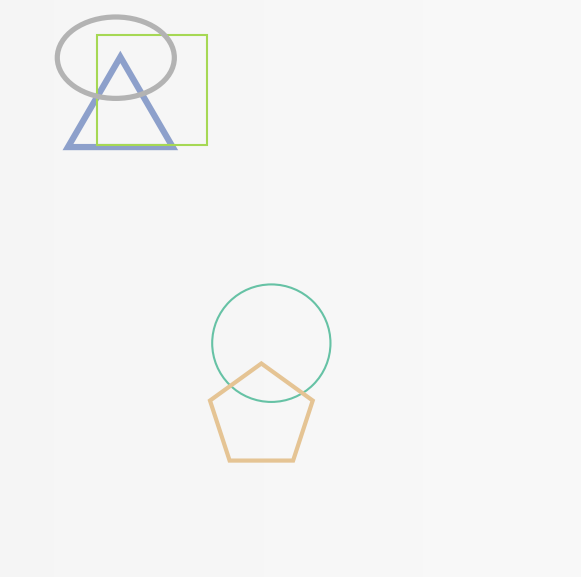[{"shape": "circle", "thickness": 1, "radius": 0.51, "center": [0.467, 0.405]}, {"shape": "triangle", "thickness": 3, "radius": 0.52, "center": [0.207, 0.796]}, {"shape": "square", "thickness": 1, "radius": 0.48, "center": [0.261, 0.844]}, {"shape": "pentagon", "thickness": 2, "radius": 0.46, "center": [0.45, 0.277]}, {"shape": "oval", "thickness": 2.5, "radius": 0.5, "center": [0.199, 0.899]}]